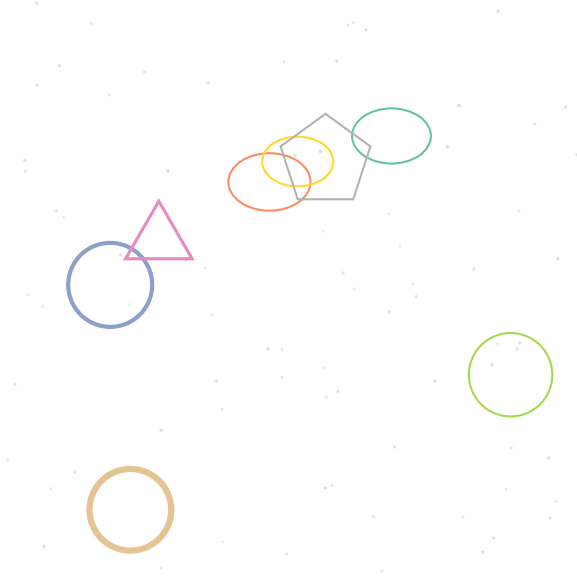[{"shape": "oval", "thickness": 1, "radius": 0.34, "center": [0.678, 0.764]}, {"shape": "oval", "thickness": 1, "radius": 0.36, "center": [0.467, 0.684]}, {"shape": "circle", "thickness": 2, "radius": 0.36, "center": [0.191, 0.506]}, {"shape": "triangle", "thickness": 1.5, "radius": 0.33, "center": [0.275, 0.584]}, {"shape": "circle", "thickness": 1, "radius": 0.36, "center": [0.884, 0.35]}, {"shape": "oval", "thickness": 1, "radius": 0.31, "center": [0.515, 0.719]}, {"shape": "circle", "thickness": 3, "radius": 0.35, "center": [0.226, 0.116]}, {"shape": "pentagon", "thickness": 1, "radius": 0.41, "center": [0.564, 0.72]}]